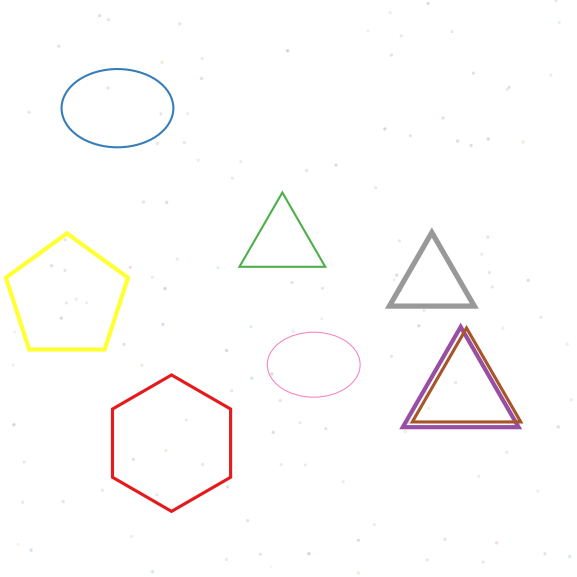[{"shape": "hexagon", "thickness": 1.5, "radius": 0.59, "center": [0.297, 0.232]}, {"shape": "oval", "thickness": 1, "radius": 0.48, "center": [0.203, 0.812]}, {"shape": "triangle", "thickness": 1, "radius": 0.43, "center": [0.489, 0.58]}, {"shape": "triangle", "thickness": 2, "radius": 0.58, "center": [0.798, 0.317]}, {"shape": "pentagon", "thickness": 2, "radius": 0.56, "center": [0.116, 0.484]}, {"shape": "triangle", "thickness": 1.5, "radius": 0.54, "center": [0.808, 0.323]}, {"shape": "oval", "thickness": 0.5, "radius": 0.4, "center": [0.543, 0.368]}, {"shape": "triangle", "thickness": 2.5, "radius": 0.42, "center": [0.748, 0.512]}]